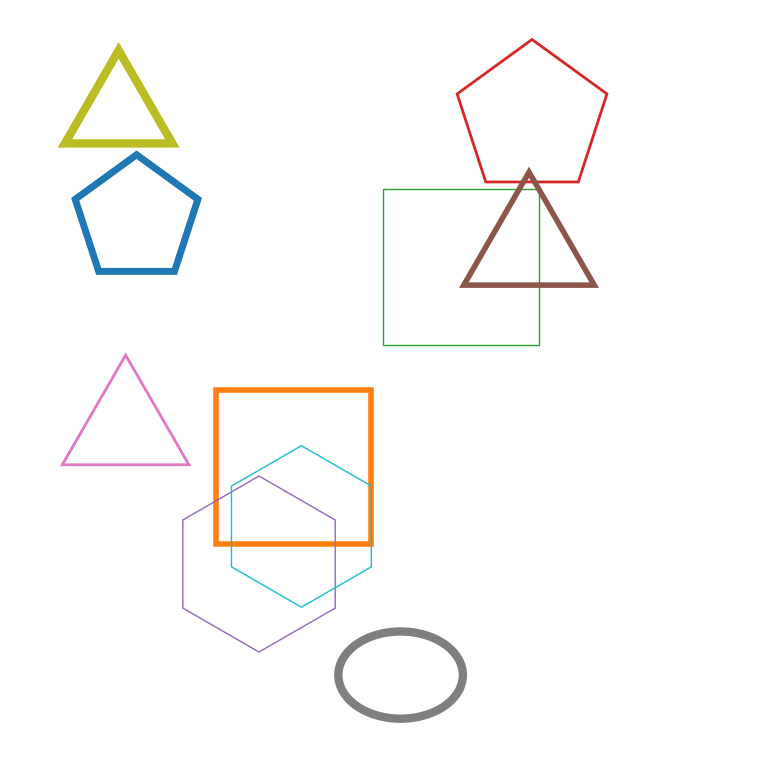[{"shape": "pentagon", "thickness": 2.5, "radius": 0.42, "center": [0.177, 0.715]}, {"shape": "square", "thickness": 2, "radius": 0.5, "center": [0.381, 0.393]}, {"shape": "square", "thickness": 0.5, "radius": 0.51, "center": [0.599, 0.653]}, {"shape": "pentagon", "thickness": 1, "radius": 0.51, "center": [0.691, 0.846]}, {"shape": "hexagon", "thickness": 0.5, "radius": 0.57, "center": [0.336, 0.267]}, {"shape": "triangle", "thickness": 2, "radius": 0.49, "center": [0.687, 0.679]}, {"shape": "triangle", "thickness": 1, "radius": 0.47, "center": [0.163, 0.444]}, {"shape": "oval", "thickness": 3, "radius": 0.4, "center": [0.52, 0.123]}, {"shape": "triangle", "thickness": 3, "radius": 0.4, "center": [0.154, 0.854]}, {"shape": "hexagon", "thickness": 0.5, "radius": 0.52, "center": [0.391, 0.316]}]